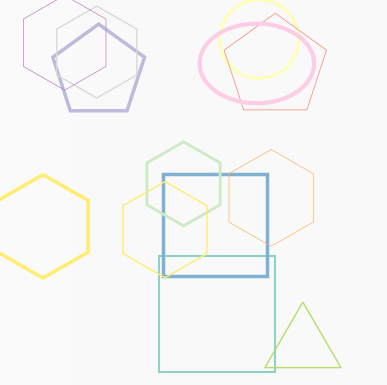[{"shape": "square", "thickness": 1.5, "radius": 0.75, "center": [0.559, 0.185]}, {"shape": "circle", "thickness": 2, "radius": 0.51, "center": [0.669, 0.898]}, {"shape": "pentagon", "thickness": 2.5, "radius": 0.62, "center": [0.255, 0.813]}, {"shape": "pentagon", "thickness": 0.5, "radius": 0.69, "center": [0.71, 0.827]}, {"shape": "square", "thickness": 2.5, "radius": 0.67, "center": [0.555, 0.415]}, {"shape": "hexagon", "thickness": 0.5, "radius": 0.63, "center": [0.7, 0.486]}, {"shape": "triangle", "thickness": 1, "radius": 0.57, "center": [0.782, 0.102]}, {"shape": "oval", "thickness": 3, "radius": 0.74, "center": [0.663, 0.835]}, {"shape": "hexagon", "thickness": 1, "radius": 0.6, "center": [0.25, 0.865]}, {"shape": "hexagon", "thickness": 0.5, "radius": 0.62, "center": [0.167, 0.889]}, {"shape": "hexagon", "thickness": 2, "radius": 0.55, "center": [0.474, 0.522]}, {"shape": "hexagon", "thickness": 1, "radius": 0.62, "center": [0.426, 0.404]}, {"shape": "hexagon", "thickness": 2.5, "radius": 0.67, "center": [0.111, 0.412]}]